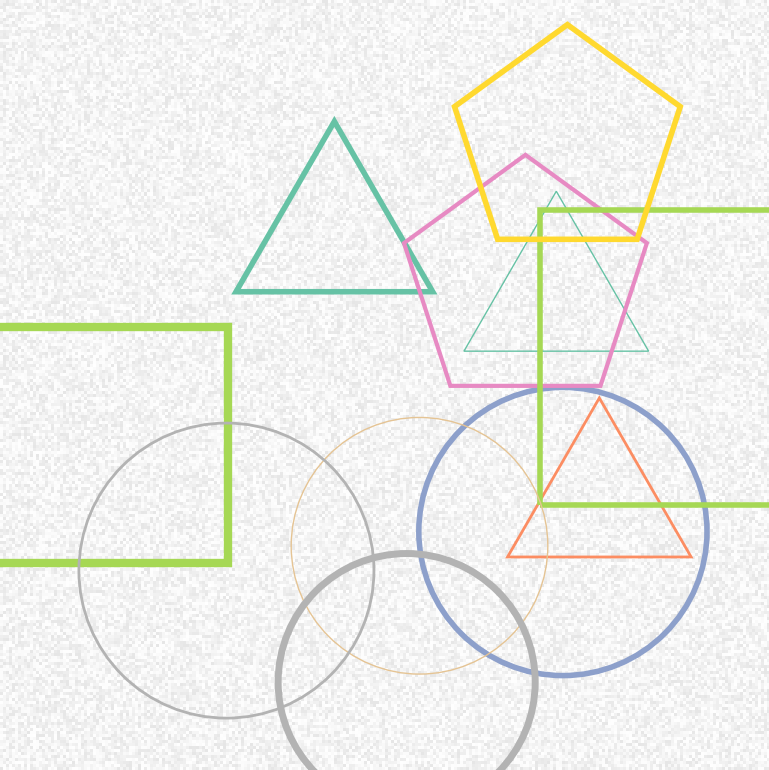[{"shape": "triangle", "thickness": 2, "radius": 0.74, "center": [0.434, 0.695]}, {"shape": "triangle", "thickness": 0.5, "radius": 0.69, "center": [0.722, 0.613]}, {"shape": "triangle", "thickness": 1, "radius": 0.69, "center": [0.778, 0.345]}, {"shape": "circle", "thickness": 2, "radius": 0.94, "center": [0.731, 0.31]}, {"shape": "pentagon", "thickness": 1.5, "radius": 0.83, "center": [0.682, 0.633]}, {"shape": "square", "thickness": 3, "radius": 0.77, "center": [0.142, 0.422]}, {"shape": "square", "thickness": 2, "radius": 0.96, "center": [0.893, 0.536]}, {"shape": "pentagon", "thickness": 2, "radius": 0.77, "center": [0.737, 0.814]}, {"shape": "circle", "thickness": 0.5, "radius": 0.83, "center": [0.545, 0.291]}, {"shape": "circle", "thickness": 2.5, "radius": 0.83, "center": [0.528, 0.114]}, {"shape": "circle", "thickness": 1, "radius": 0.96, "center": [0.294, 0.259]}]